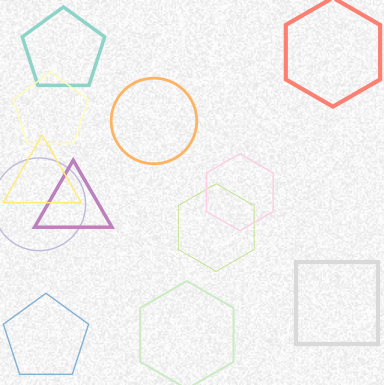[{"shape": "pentagon", "thickness": 2.5, "radius": 0.56, "center": [0.165, 0.869]}, {"shape": "pentagon", "thickness": 1, "radius": 0.51, "center": [0.131, 0.71]}, {"shape": "circle", "thickness": 1, "radius": 0.6, "center": [0.102, 0.469]}, {"shape": "hexagon", "thickness": 3, "radius": 0.71, "center": [0.865, 0.864]}, {"shape": "pentagon", "thickness": 1, "radius": 0.58, "center": [0.119, 0.122]}, {"shape": "circle", "thickness": 2, "radius": 0.56, "center": [0.4, 0.686]}, {"shape": "hexagon", "thickness": 0.5, "radius": 0.57, "center": [0.562, 0.409]}, {"shape": "hexagon", "thickness": 1, "radius": 0.5, "center": [0.623, 0.501]}, {"shape": "square", "thickness": 3, "radius": 0.53, "center": [0.875, 0.213]}, {"shape": "triangle", "thickness": 2.5, "radius": 0.58, "center": [0.19, 0.468]}, {"shape": "hexagon", "thickness": 1.5, "radius": 0.7, "center": [0.485, 0.13]}, {"shape": "triangle", "thickness": 1, "radius": 0.59, "center": [0.109, 0.532]}]